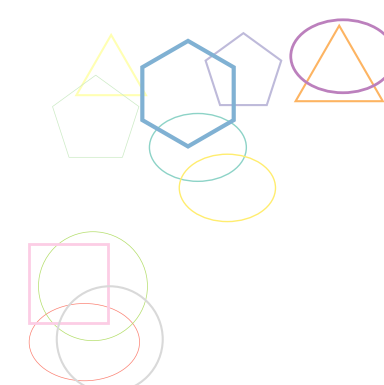[{"shape": "oval", "thickness": 1, "radius": 0.63, "center": [0.514, 0.617]}, {"shape": "triangle", "thickness": 1.5, "radius": 0.52, "center": [0.289, 0.805]}, {"shape": "pentagon", "thickness": 1.5, "radius": 0.52, "center": [0.632, 0.811]}, {"shape": "oval", "thickness": 0.5, "radius": 0.72, "center": [0.219, 0.111]}, {"shape": "hexagon", "thickness": 3, "radius": 0.69, "center": [0.488, 0.757]}, {"shape": "triangle", "thickness": 1.5, "radius": 0.65, "center": [0.881, 0.803]}, {"shape": "circle", "thickness": 0.5, "radius": 0.71, "center": [0.241, 0.257]}, {"shape": "square", "thickness": 2, "radius": 0.51, "center": [0.178, 0.263]}, {"shape": "circle", "thickness": 1.5, "radius": 0.69, "center": [0.285, 0.119]}, {"shape": "oval", "thickness": 2, "radius": 0.68, "center": [0.891, 0.854]}, {"shape": "pentagon", "thickness": 0.5, "radius": 0.59, "center": [0.249, 0.687]}, {"shape": "oval", "thickness": 1, "radius": 0.62, "center": [0.591, 0.512]}]